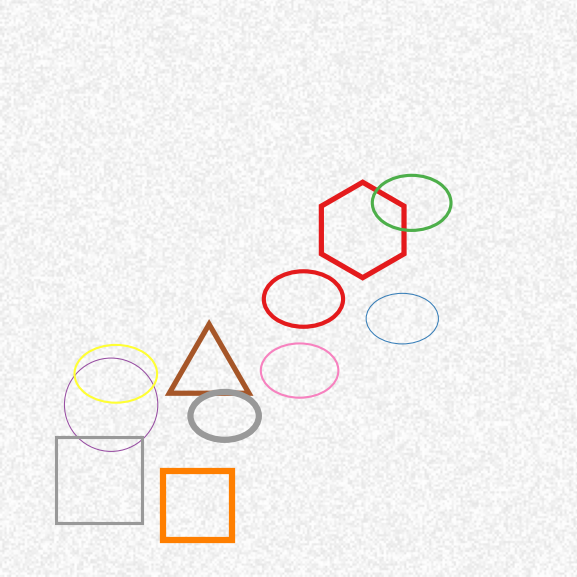[{"shape": "hexagon", "thickness": 2.5, "radius": 0.41, "center": [0.628, 0.601]}, {"shape": "oval", "thickness": 2, "radius": 0.34, "center": [0.525, 0.481]}, {"shape": "oval", "thickness": 0.5, "radius": 0.31, "center": [0.697, 0.447]}, {"shape": "oval", "thickness": 1.5, "radius": 0.34, "center": [0.713, 0.648]}, {"shape": "circle", "thickness": 0.5, "radius": 0.4, "center": [0.192, 0.298]}, {"shape": "square", "thickness": 3, "radius": 0.3, "center": [0.342, 0.124]}, {"shape": "oval", "thickness": 1, "radius": 0.36, "center": [0.201, 0.352]}, {"shape": "triangle", "thickness": 2.5, "radius": 0.4, "center": [0.362, 0.358]}, {"shape": "oval", "thickness": 1, "radius": 0.34, "center": [0.519, 0.357]}, {"shape": "oval", "thickness": 3, "radius": 0.3, "center": [0.389, 0.279]}, {"shape": "square", "thickness": 1.5, "radius": 0.37, "center": [0.171, 0.168]}]